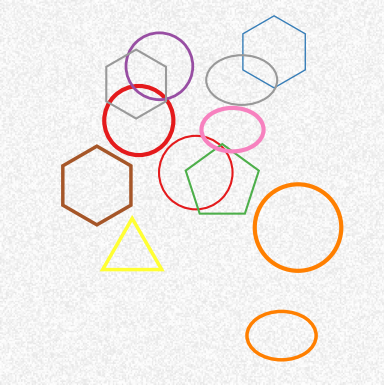[{"shape": "circle", "thickness": 1.5, "radius": 0.48, "center": [0.509, 0.552]}, {"shape": "circle", "thickness": 3, "radius": 0.45, "center": [0.361, 0.687]}, {"shape": "hexagon", "thickness": 1, "radius": 0.47, "center": [0.712, 0.865]}, {"shape": "pentagon", "thickness": 1.5, "radius": 0.5, "center": [0.577, 0.526]}, {"shape": "circle", "thickness": 2, "radius": 0.43, "center": [0.414, 0.828]}, {"shape": "circle", "thickness": 3, "radius": 0.56, "center": [0.774, 0.409]}, {"shape": "oval", "thickness": 2.5, "radius": 0.45, "center": [0.731, 0.128]}, {"shape": "triangle", "thickness": 2.5, "radius": 0.44, "center": [0.343, 0.344]}, {"shape": "hexagon", "thickness": 2.5, "radius": 0.51, "center": [0.252, 0.518]}, {"shape": "oval", "thickness": 3, "radius": 0.4, "center": [0.604, 0.663]}, {"shape": "oval", "thickness": 1.5, "radius": 0.46, "center": [0.628, 0.792]}, {"shape": "hexagon", "thickness": 1.5, "radius": 0.45, "center": [0.354, 0.782]}]